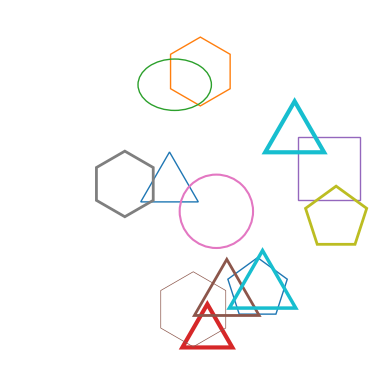[{"shape": "pentagon", "thickness": 1, "radius": 0.41, "center": [0.669, 0.25]}, {"shape": "triangle", "thickness": 1, "radius": 0.43, "center": [0.44, 0.519]}, {"shape": "hexagon", "thickness": 1, "radius": 0.45, "center": [0.52, 0.814]}, {"shape": "oval", "thickness": 1, "radius": 0.48, "center": [0.454, 0.78]}, {"shape": "triangle", "thickness": 3, "radius": 0.37, "center": [0.539, 0.135]}, {"shape": "square", "thickness": 1, "radius": 0.41, "center": [0.855, 0.563]}, {"shape": "triangle", "thickness": 2, "radius": 0.49, "center": [0.589, 0.229]}, {"shape": "hexagon", "thickness": 0.5, "radius": 0.49, "center": [0.502, 0.197]}, {"shape": "circle", "thickness": 1.5, "radius": 0.48, "center": [0.562, 0.451]}, {"shape": "hexagon", "thickness": 2, "radius": 0.43, "center": [0.324, 0.522]}, {"shape": "pentagon", "thickness": 2, "radius": 0.42, "center": [0.873, 0.433]}, {"shape": "triangle", "thickness": 3, "radius": 0.44, "center": [0.765, 0.649]}, {"shape": "triangle", "thickness": 2.5, "radius": 0.5, "center": [0.682, 0.25]}]